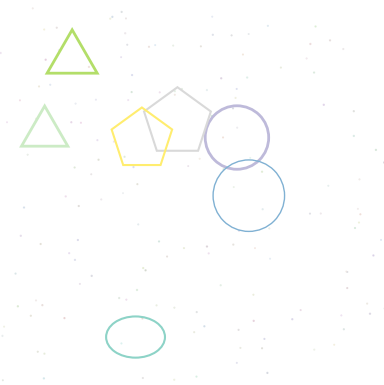[{"shape": "oval", "thickness": 1.5, "radius": 0.38, "center": [0.352, 0.125]}, {"shape": "circle", "thickness": 2, "radius": 0.41, "center": [0.615, 0.643]}, {"shape": "circle", "thickness": 1, "radius": 0.46, "center": [0.646, 0.492]}, {"shape": "triangle", "thickness": 2, "radius": 0.38, "center": [0.187, 0.847]}, {"shape": "pentagon", "thickness": 1.5, "radius": 0.46, "center": [0.461, 0.682]}, {"shape": "triangle", "thickness": 2, "radius": 0.35, "center": [0.116, 0.655]}, {"shape": "pentagon", "thickness": 1.5, "radius": 0.41, "center": [0.369, 0.638]}]